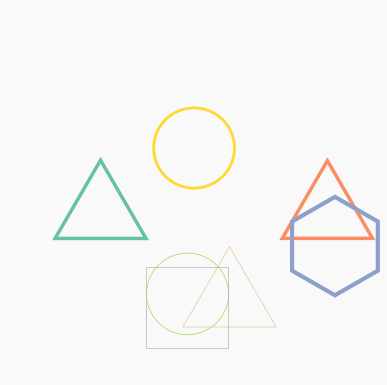[{"shape": "triangle", "thickness": 2.5, "radius": 0.68, "center": [0.259, 0.448]}, {"shape": "triangle", "thickness": 2.5, "radius": 0.67, "center": [0.845, 0.448]}, {"shape": "hexagon", "thickness": 3, "radius": 0.64, "center": [0.864, 0.361]}, {"shape": "circle", "thickness": 0.5, "radius": 0.53, "center": [0.484, 0.237]}, {"shape": "circle", "thickness": 2, "radius": 0.52, "center": [0.501, 0.615]}, {"shape": "triangle", "thickness": 0.5, "radius": 0.7, "center": [0.592, 0.22]}, {"shape": "square", "thickness": 0.5, "radius": 0.53, "center": [0.482, 0.202]}]